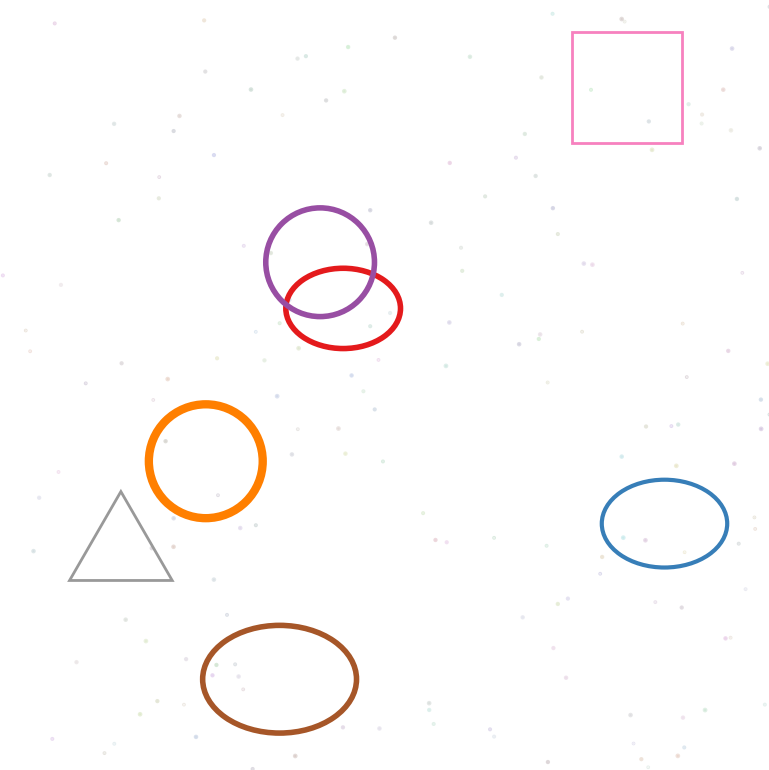[{"shape": "oval", "thickness": 2, "radius": 0.37, "center": [0.446, 0.599]}, {"shape": "oval", "thickness": 1.5, "radius": 0.41, "center": [0.863, 0.32]}, {"shape": "circle", "thickness": 2, "radius": 0.35, "center": [0.416, 0.659]}, {"shape": "circle", "thickness": 3, "radius": 0.37, "center": [0.267, 0.401]}, {"shape": "oval", "thickness": 2, "radius": 0.5, "center": [0.363, 0.118]}, {"shape": "square", "thickness": 1, "radius": 0.36, "center": [0.814, 0.886]}, {"shape": "triangle", "thickness": 1, "radius": 0.38, "center": [0.157, 0.285]}]